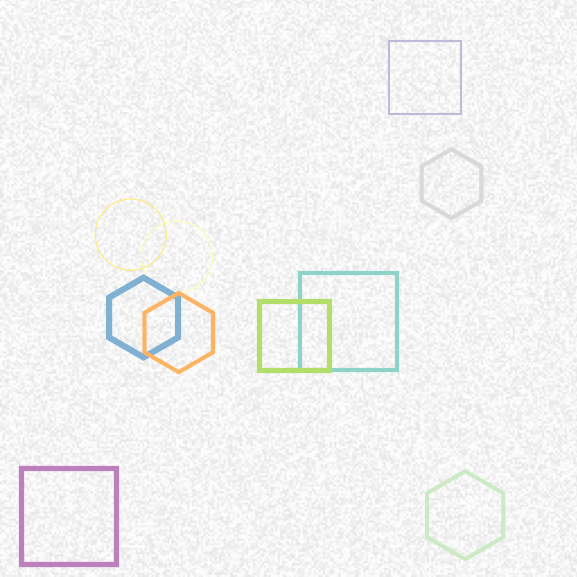[{"shape": "square", "thickness": 2, "radius": 0.42, "center": [0.603, 0.442]}, {"shape": "circle", "thickness": 0.5, "radius": 0.31, "center": [0.307, 0.555]}, {"shape": "square", "thickness": 1, "radius": 0.31, "center": [0.736, 0.865]}, {"shape": "hexagon", "thickness": 3, "radius": 0.34, "center": [0.249, 0.449]}, {"shape": "hexagon", "thickness": 2, "radius": 0.34, "center": [0.31, 0.423]}, {"shape": "square", "thickness": 2.5, "radius": 0.3, "center": [0.509, 0.418]}, {"shape": "hexagon", "thickness": 2, "radius": 0.3, "center": [0.782, 0.681]}, {"shape": "square", "thickness": 2.5, "radius": 0.41, "center": [0.119, 0.106]}, {"shape": "hexagon", "thickness": 2, "radius": 0.38, "center": [0.805, 0.107]}, {"shape": "circle", "thickness": 0.5, "radius": 0.31, "center": [0.226, 0.593]}]